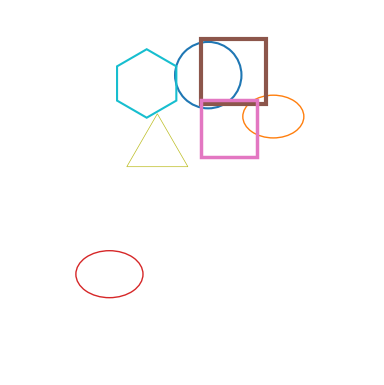[{"shape": "circle", "thickness": 1.5, "radius": 0.43, "center": [0.541, 0.805]}, {"shape": "oval", "thickness": 1, "radius": 0.4, "center": [0.71, 0.697]}, {"shape": "oval", "thickness": 1, "radius": 0.44, "center": [0.284, 0.288]}, {"shape": "square", "thickness": 3, "radius": 0.42, "center": [0.606, 0.814]}, {"shape": "square", "thickness": 2.5, "radius": 0.37, "center": [0.596, 0.667]}, {"shape": "triangle", "thickness": 0.5, "radius": 0.46, "center": [0.409, 0.613]}, {"shape": "hexagon", "thickness": 1.5, "radius": 0.44, "center": [0.381, 0.783]}]